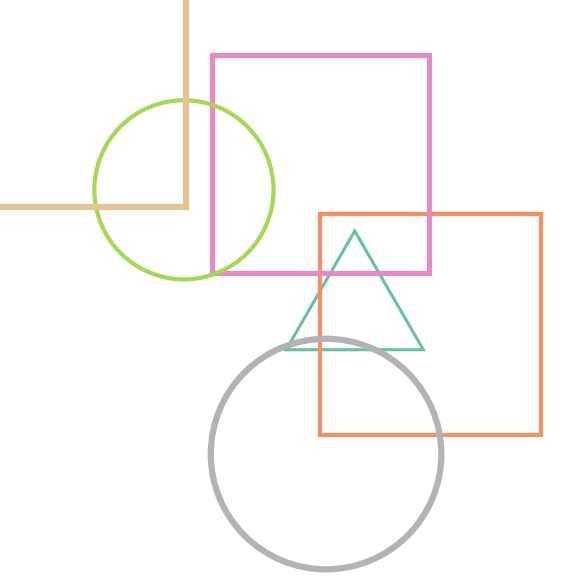[{"shape": "triangle", "thickness": 1.5, "radius": 0.69, "center": [0.614, 0.462]}, {"shape": "square", "thickness": 2, "radius": 0.96, "center": [0.745, 0.437]}, {"shape": "square", "thickness": 2.5, "radius": 0.94, "center": [0.555, 0.715]}, {"shape": "circle", "thickness": 2, "radius": 0.78, "center": [0.318, 0.67]}, {"shape": "square", "thickness": 3, "radius": 0.93, "center": [0.135, 0.827]}, {"shape": "circle", "thickness": 3, "radius": 1.0, "center": [0.565, 0.213]}]